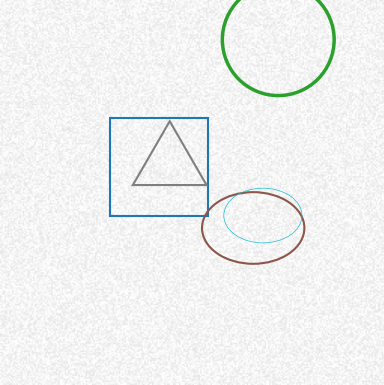[{"shape": "square", "thickness": 1.5, "radius": 0.64, "center": [0.414, 0.567]}, {"shape": "circle", "thickness": 2.5, "radius": 0.73, "center": [0.723, 0.897]}, {"shape": "oval", "thickness": 1.5, "radius": 0.66, "center": [0.658, 0.408]}, {"shape": "triangle", "thickness": 1.5, "radius": 0.55, "center": [0.441, 0.575]}, {"shape": "oval", "thickness": 0.5, "radius": 0.51, "center": [0.683, 0.44]}]